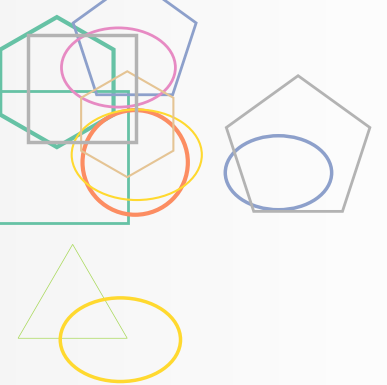[{"shape": "hexagon", "thickness": 3, "radius": 0.84, "center": [0.147, 0.787]}, {"shape": "square", "thickness": 2, "radius": 0.86, "center": [0.159, 0.593]}, {"shape": "circle", "thickness": 3, "radius": 0.68, "center": [0.349, 0.578]}, {"shape": "oval", "thickness": 2.5, "radius": 0.69, "center": [0.719, 0.551]}, {"shape": "pentagon", "thickness": 2, "radius": 0.83, "center": [0.347, 0.889]}, {"shape": "oval", "thickness": 2, "radius": 0.73, "center": [0.306, 0.825]}, {"shape": "triangle", "thickness": 0.5, "radius": 0.81, "center": [0.187, 0.203]}, {"shape": "oval", "thickness": 1.5, "radius": 0.84, "center": [0.353, 0.598]}, {"shape": "oval", "thickness": 2.5, "radius": 0.78, "center": [0.311, 0.118]}, {"shape": "hexagon", "thickness": 1.5, "radius": 0.69, "center": [0.328, 0.677]}, {"shape": "square", "thickness": 2.5, "radius": 0.69, "center": [0.212, 0.769]}, {"shape": "pentagon", "thickness": 2, "radius": 0.97, "center": [0.769, 0.609]}]